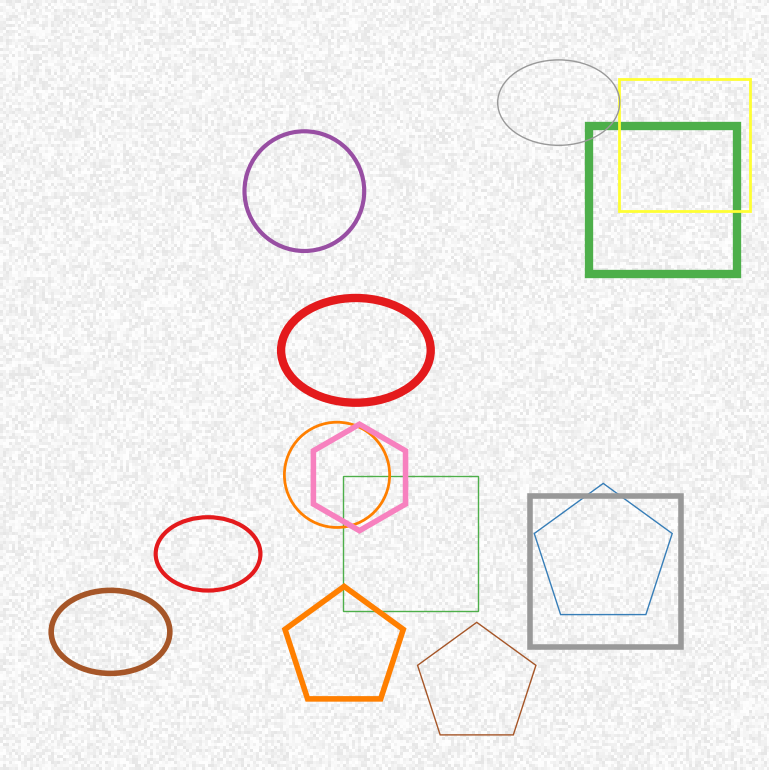[{"shape": "oval", "thickness": 1.5, "radius": 0.34, "center": [0.27, 0.281]}, {"shape": "oval", "thickness": 3, "radius": 0.49, "center": [0.462, 0.545]}, {"shape": "pentagon", "thickness": 0.5, "radius": 0.47, "center": [0.783, 0.278]}, {"shape": "square", "thickness": 0.5, "radius": 0.44, "center": [0.534, 0.295]}, {"shape": "square", "thickness": 3, "radius": 0.48, "center": [0.861, 0.74]}, {"shape": "circle", "thickness": 1.5, "radius": 0.39, "center": [0.395, 0.752]}, {"shape": "pentagon", "thickness": 2, "radius": 0.4, "center": [0.447, 0.158]}, {"shape": "circle", "thickness": 1, "radius": 0.34, "center": [0.438, 0.383]}, {"shape": "square", "thickness": 1, "radius": 0.43, "center": [0.889, 0.811]}, {"shape": "oval", "thickness": 2, "radius": 0.39, "center": [0.144, 0.179]}, {"shape": "pentagon", "thickness": 0.5, "radius": 0.4, "center": [0.619, 0.111]}, {"shape": "hexagon", "thickness": 2, "radius": 0.35, "center": [0.467, 0.38]}, {"shape": "oval", "thickness": 0.5, "radius": 0.4, "center": [0.726, 0.867]}, {"shape": "square", "thickness": 2, "radius": 0.49, "center": [0.786, 0.258]}]